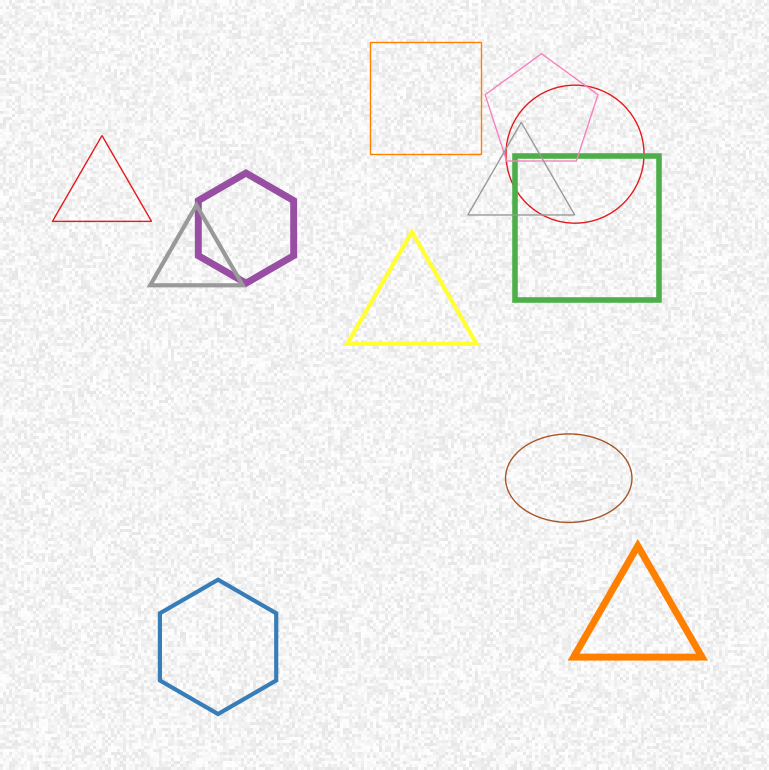[{"shape": "circle", "thickness": 0.5, "radius": 0.45, "center": [0.747, 0.8]}, {"shape": "triangle", "thickness": 0.5, "radius": 0.37, "center": [0.132, 0.75]}, {"shape": "hexagon", "thickness": 1.5, "radius": 0.44, "center": [0.283, 0.16]}, {"shape": "square", "thickness": 2, "radius": 0.47, "center": [0.763, 0.704]}, {"shape": "hexagon", "thickness": 2.5, "radius": 0.36, "center": [0.319, 0.704]}, {"shape": "square", "thickness": 0.5, "radius": 0.36, "center": [0.552, 0.873]}, {"shape": "triangle", "thickness": 2.5, "radius": 0.48, "center": [0.828, 0.195]}, {"shape": "triangle", "thickness": 1.5, "radius": 0.48, "center": [0.535, 0.602]}, {"shape": "oval", "thickness": 0.5, "radius": 0.41, "center": [0.739, 0.379]}, {"shape": "pentagon", "thickness": 0.5, "radius": 0.39, "center": [0.703, 0.853]}, {"shape": "triangle", "thickness": 1.5, "radius": 0.35, "center": [0.255, 0.664]}, {"shape": "triangle", "thickness": 0.5, "radius": 0.4, "center": [0.677, 0.761]}]